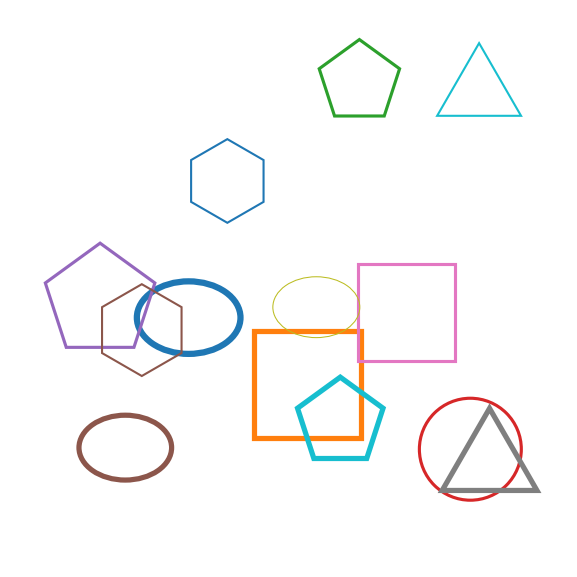[{"shape": "hexagon", "thickness": 1, "radius": 0.36, "center": [0.394, 0.686]}, {"shape": "oval", "thickness": 3, "radius": 0.45, "center": [0.327, 0.449]}, {"shape": "square", "thickness": 2.5, "radius": 0.46, "center": [0.533, 0.334]}, {"shape": "pentagon", "thickness": 1.5, "radius": 0.37, "center": [0.622, 0.857]}, {"shape": "circle", "thickness": 1.5, "radius": 0.44, "center": [0.814, 0.221]}, {"shape": "pentagon", "thickness": 1.5, "radius": 0.5, "center": [0.173, 0.478]}, {"shape": "oval", "thickness": 2.5, "radius": 0.4, "center": [0.217, 0.224]}, {"shape": "hexagon", "thickness": 1, "radius": 0.4, "center": [0.246, 0.428]}, {"shape": "square", "thickness": 1.5, "radius": 0.42, "center": [0.704, 0.458]}, {"shape": "triangle", "thickness": 2.5, "radius": 0.47, "center": [0.848, 0.197]}, {"shape": "oval", "thickness": 0.5, "radius": 0.38, "center": [0.548, 0.467]}, {"shape": "pentagon", "thickness": 2.5, "radius": 0.39, "center": [0.589, 0.268]}, {"shape": "triangle", "thickness": 1, "radius": 0.42, "center": [0.83, 0.841]}]